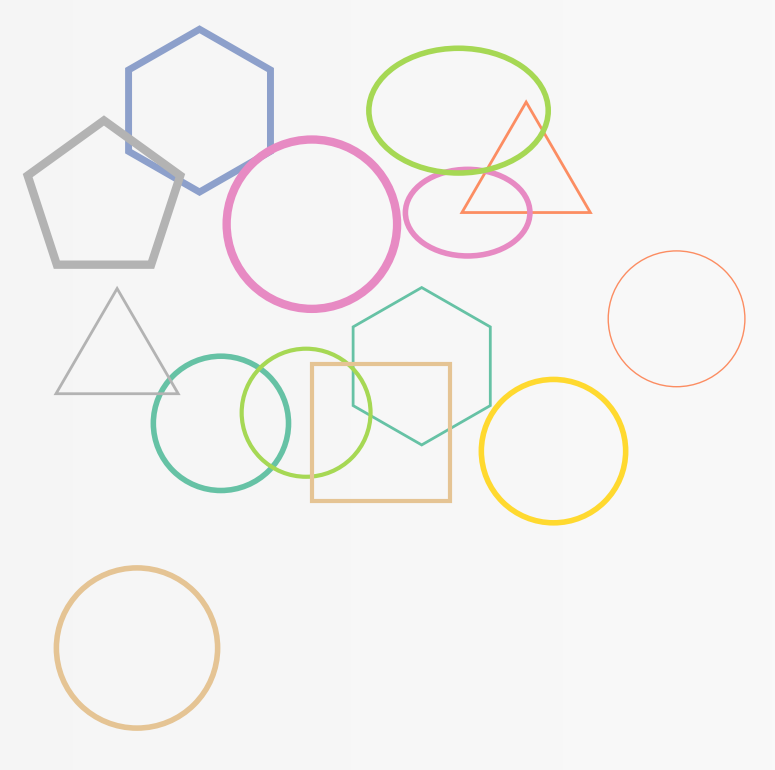[{"shape": "hexagon", "thickness": 1, "radius": 0.51, "center": [0.544, 0.524]}, {"shape": "circle", "thickness": 2, "radius": 0.44, "center": [0.285, 0.45]}, {"shape": "circle", "thickness": 0.5, "radius": 0.44, "center": [0.873, 0.586]}, {"shape": "triangle", "thickness": 1, "radius": 0.48, "center": [0.679, 0.772]}, {"shape": "hexagon", "thickness": 2.5, "radius": 0.53, "center": [0.257, 0.856]}, {"shape": "circle", "thickness": 3, "radius": 0.55, "center": [0.402, 0.709]}, {"shape": "oval", "thickness": 2, "radius": 0.4, "center": [0.603, 0.724]}, {"shape": "circle", "thickness": 1.5, "radius": 0.42, "center": [0.395, 0.464]}, {"shape": "oval", "thickness": 2, "radius": 0.58, "center": [0.592, 0.856]}, {"shape": "circle", "thickness": 2, "radius": 0.47, "center": [0.714, 0.414]}, {"shape": "circle", "thickness": 2, "radius": 0.52, "center": [0.177, 0.158]}, {"shape": "square", "thickness": 1.5, "radius": 0.44, "center": [0.491, 0.439]}, {"shape": "pentagon", "thickness": 3, "radius": 0.52, "center": [0.134, 0.74]}, {"shape": "triangle", "thickness": 1, "radius": 0.46, "center": [0.151, 0.534]}]